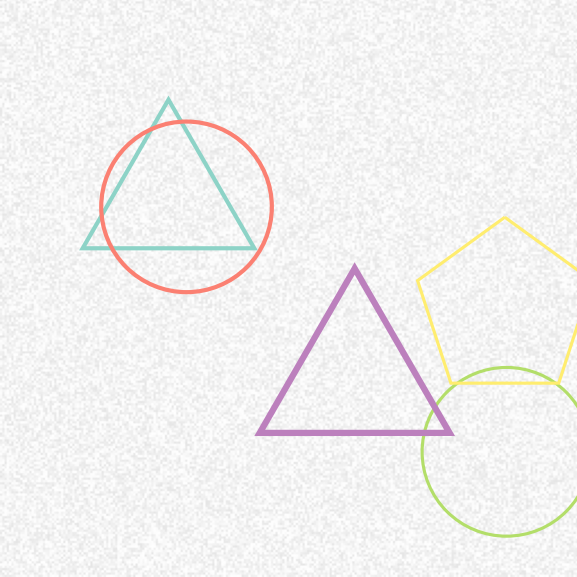[{"shape": "triangle", "thickness": 2, "radius": 0.86, "center": [0.292, 0.655]}, {"shape": "circle", "thickness": 2, "radius": 0.74, "center": [0.323, 0.641]}, {"shape": "circle", "thickness": 1.5, "radius": 0.73, "center": [0.877, 0.217]}, {"shape": "triangle", "thickness": 3, "radius": 0.95, "center": [0.614, 0.344]}, {"shape": "pentagon", "thickness": 1.5, "radius": 0.79, "center": [0.874, 0.464]}]